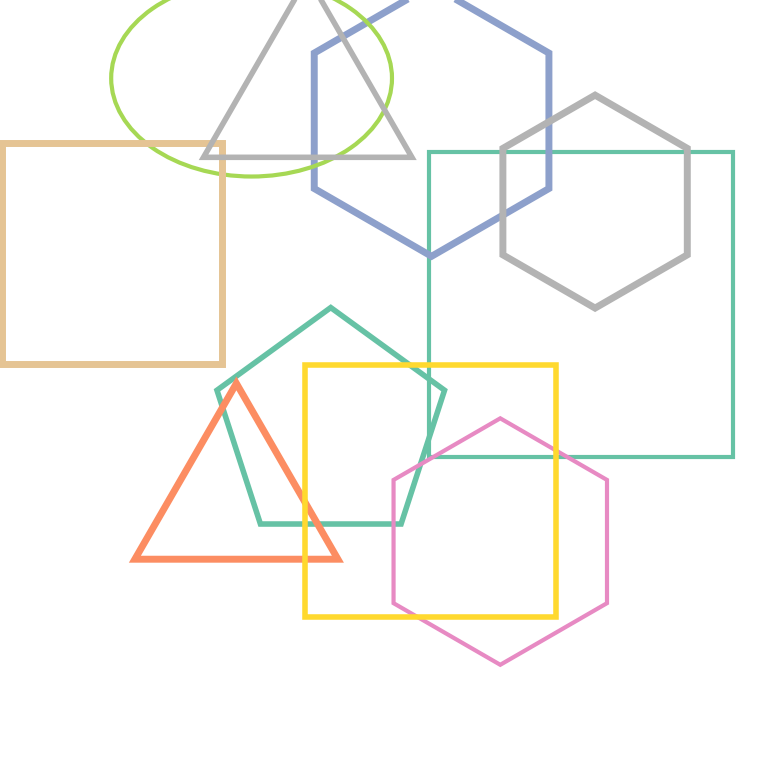[{"shape": "pentagon", "thickness": 2, "radius": 0.78, "center": [0.43, 0.445]}, {"shape": "square", "thickness": 1.5, "radius": 0.99, "center": [0.755, 0.604]}, {"shape": "triangle", "thickness": 2.5, "radius": 0.76, "center": [0.307, 0.35]}, {"shape": "hexagon", "thickness": 2.5, "radius": 0.88, "center": [0.56, 0.843]}, {"shape": "hexagon", "thickness": 1.5, "radius": 0.8, "center": [0.65, 0.297]}, {"shape": "oval", "thickness": 1.5, "radius": 0.91, "center": [0.327, 0.898]}, {"shape": "square", "thickness": 2, "radius": 0.82, "center": [0.559, 0.363]}, {"shape": "square", "thickness": 2.5, "radius": 0.71, "center": [0.146, 0.671]}, {"shape": "triangle", "thickness": 2, "radius": 0.78, "center": [0.4, 0.874]}, {"shape": "hexagon", "thickness": 2.5, "radius": 0.69, "center": [0.773, 0.738]}]